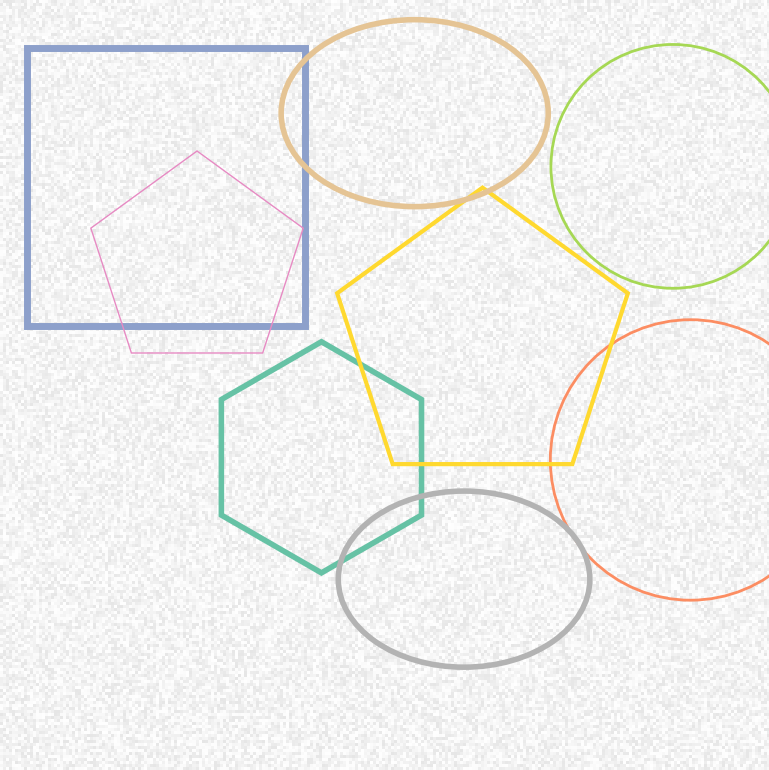[{"shape": "hexagon", "thickness": 2, "radius": 0.75, "center": [0.417, 0.406]}, {"shape": "circle", "thickness": 1, "radius": 0.91, "center": [0.897, 0.403]}, {"shape": "square", "thickness": 2.5, "radius": 0.9, "center": [0.216, 0.757]}, {"shape": "pentagon", "thickness": 0.5, "radius": 0.72, "center": [0.256, 0.659]}, {"shape": "circle", "thickness": 1, "radius": 0.79, "center": [0.874, 0.784]}, {"shape": "pentagon", "thickness": 1.5, "radius": 0.99, "center": [0.627, 0.558]}, {"shape": "oval", "thickness": 2, "radius": 0.87, "center": [0.539, 0.853]}, {"shape": "oval", "thickness": 2, "radius": 0.82, "center": [0.603, 0.248]}]